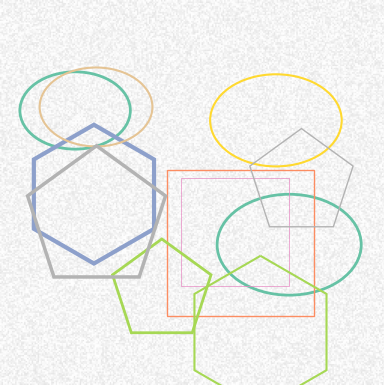[{"shape": "oval", "thickness": 2, "radius": 0.72, "center": [0.195, 0.713]}, {"shape": "oval", "thickness": 2, "radius": 0.94, "center": [0.751, 0.364]}, {"shape": "square", "thickness": 1, "radius": 0.95, "center": [0.624, 0.368]}, {"shape": "hexagon", "thickness": 3, "radius": 0.9, "center": [0.244, 0.496]}, {"shape": "square", "thickness": 0.5, "radius": 0.7, "center": [0.611, 0.398]}, {"shape": "hexagon", "thickness": 1.5, "radius": 0.99, "center": [0.677, 0.137]}, {"shape": "pentagon", "thickness": 2, "radius": 0.67, "center": [0.42, 0.245]}, {"shape": "oval", "thickness": 1.5, "radius": 0.85, "center": [0.717, 0.687]}, {"shape": "oval", "thickness": 1.5, "radius": 0.73, "center": [0.249, 0.722]}, {"shape": "pentagon", "thickness": 2.5, "radius": 0.94, "center": [0.251, 0.433]}, {"shape": "pentagon", "thickness": 1, "radius": 0.7, "center": [0.783, 0.525]}]